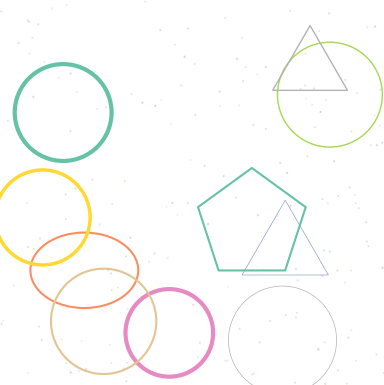[{"shape": "pentagon", "thickness": 1.5, "radius": 0.74, "center": [0.654, 0.417]}, {"shape": "circle", "thickness": 3, "radius": 0.63, "center": [0.164, 0.708]}, {"shape": "oval", "thickness": 1.5, "radius": 0.7, "center": [0.219, 0.298]}, {"shape": "triangle", "thickness": 0.5, "radius": 0.65, "center": [0.741, 0.35]}, {"shape": "circle", "thickness": 3, "radius": 0.57, "center": [0.44, 0.135]}, {"shape": "circle", "thickness": 1, "radius": 0.68, "center": [0.857, 0.754]}, {"shape": "circle", "thickness": 2.5, "radius": 0.62, "center": [0.111, 0.435]}, {"shape": "circle", "thickness": 1.5, "radius": 0.68, "center": [0.269, 0.165]}, {"shape": "circle", "thickness": 0.5, "radius": 0.7, "center": [0.734, 0.117]}, {"shape": "triangle", "thickness": 1, "radius": 0.56, "center": [0.805, 0.821]}]